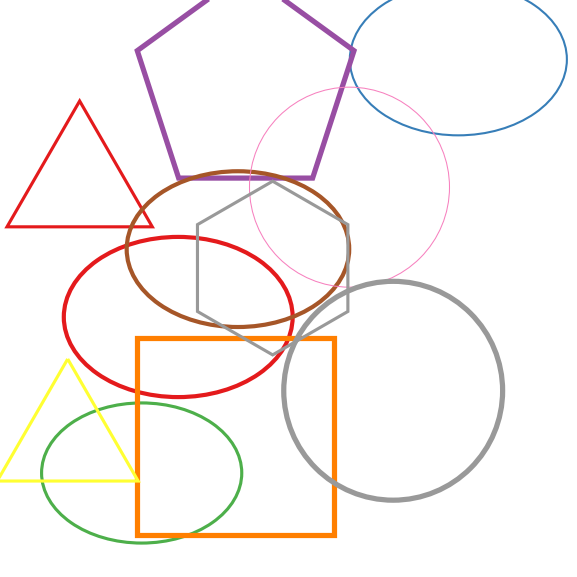[{"shape": "triangle", "thickness": 1.5, "radius": 0.73, "center": [0.138, 0.679]}, {"shape": "oval", "thickness": 2, "radius": 0.99, "center": [0.309, 0.45]}, {"shape": "oval", "thickness": 1, "radius": 0.94, "center": [0.794, 0.896]}, {"shape": "oval", "thickness": 1.5, "radius": 0.87, "center": [0.245, 0.18]}, {"shape": "pentagon", "thickness": 2.5, "radius": 0.99, "center": [0.425, 0.85]}, {"shape": "square", "thickness": 2.5, "radius": 0.85, "center": [0.407, 0.244]}, {"shape": "triangle", "thickness": 1.5, "radius": 0.7, "center": [0.117, 0.237]}, {"shape": "oval", "thickness": 2, "radius": 0.96, "center": [0.412, 0.568]}, {"shape": "circle", "thickness": 0.5, "radius": 0.87, "center": [0.605, 0.675]}, {"shape": "circle", "thickness": 2.5, "radius": 0.95, "center": [0.681, 0.323]}, {"shape": "hexagon", "thickness": 1.5, "radius": 0.75, "center": [0.472, 0.535]}]